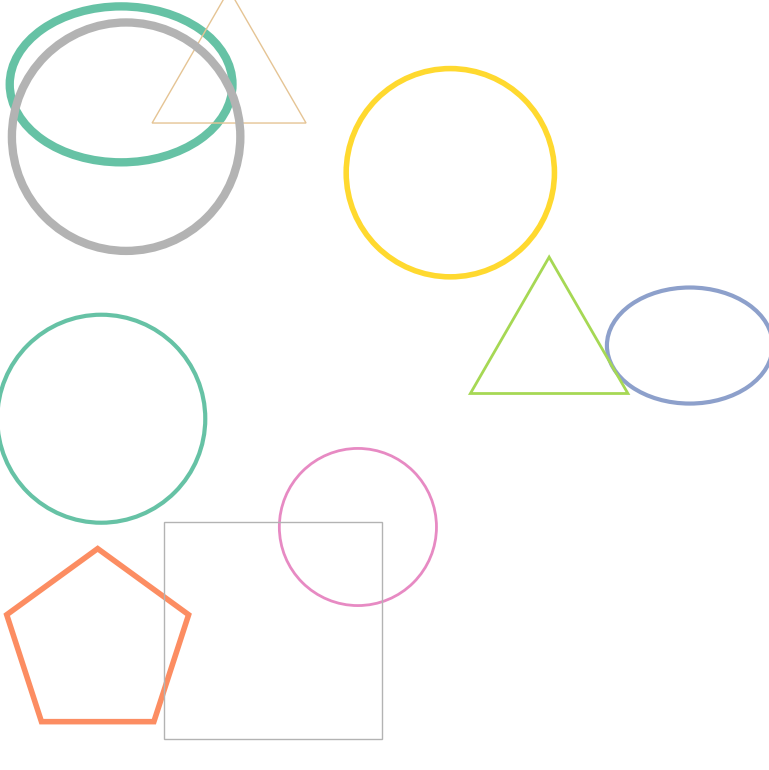[{"shape": "oval", "thickness": 3, "radius": 0.72, "center": [0.157, 0.89]}, {"shape": "circle", "thickness": 1.5, "radius": 0.68, "center": [0.132, 0.456]}, {"shape": "pentagon", "thickness": 2, "radius": 0.62, "center": [0.127, 0.163]}, {"shape": "oval", "thickness": 1.5, "radius": 0.54, "center": [0.896, 0.551]}, {"shape": "circle", "thickness": 1, "radius": 0.51, "center": [0.465, 0.316]}, {"shape": "triangle", "thickness": 1, "radius": 0.59, "center": [0.713, 0.548]}, {"shape": "circle", "thickness": 2, "radius": 0.68, "center": [0.585, 0.776]}, {"shape": "triangle", "thickness": 0.5, "radius": 0.58, "center": [0.298, 0.898]}, {"shape": "circle", "thickness": 3, "radius": 0.74, "center": [0.164, 0.822]}, {"shape": "square", "thickness": 0.5, "radius": 0.71, "center": [0.355, 0.181]}]